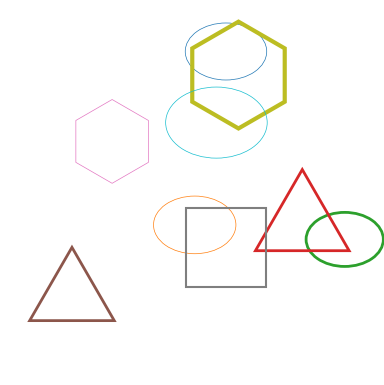[{"shape": "oval", "thickness": 0.5, "radius": 0.53, "center": [0.587, 0.866]}, {"shape": "oval", "thickness": 0.5, "radius": 0.53, "center": [0.506, 0.416]}, {"shape": "oval", "thickness": 2, "radius": 0.5, "center": [0.895, 0.378]}, {"shape": "triangle", "thickness": 2, "radius": 0.7, "center": [0.785, 0.419]}, {"shape": "triangle", "thickness": 2, "radius": 0.63, "center": [0.187, 0.231]}, {"shape": "hexagon", "thickness": 0.5, "radius": 0.54, "center": [0.291, 0.633]}, {"shape": "square", "thickness": 1.5, "radius": 0.51, "center": [0.587, 0.356]}, {"shape": "hexagon", "thickness": 3, "radius": 0.69, "center": [0.619, 0.805]}, {"shape": "oval", "thickness": 0.5, "radius": 0.66, "center": [0.562, 0.682]}]